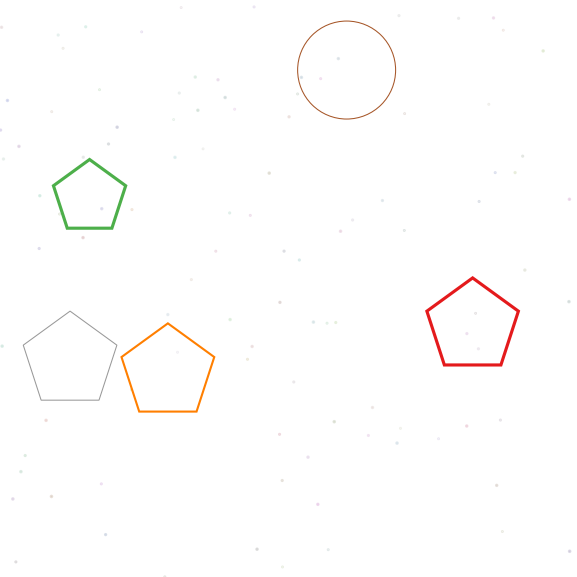[{"shape": "pentagon", "thickness": 1.5, "radius": 0.42, "center": [0.818, 0.435]}, {"shape": "pentagon", "thickness": 1.5, "radius": 0.33, "center": [0.155, 0.657]}, {"shape": "pentagon", "thickness": 1, "radius": 0.42, "center": [0.291, 0.355]}, {"shape": "circle", "thickness": 0.5, "radius": 0.42, "center": [0.6, 0.878]}, {"shape": "pentagon", "thickness": 0.5, "radius": 0.43, "center": [0.121, 0.375]}]